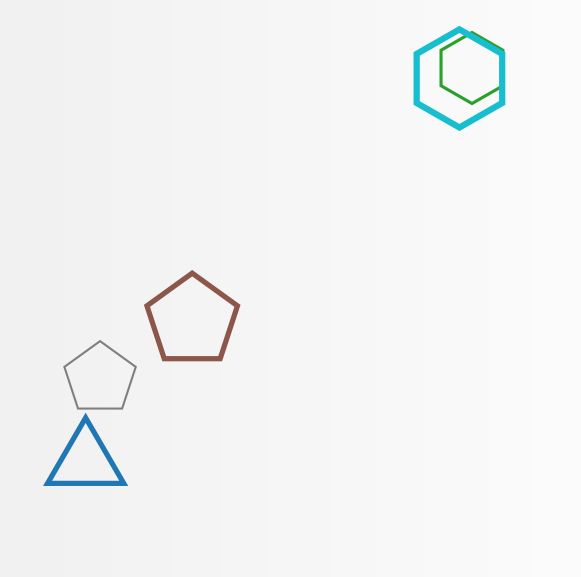[{"shape": "triangle", "thickness": 2.5, "radius": 0.38, "center": [0.147, 0.2]}, {"shape": "hexagon", "thickness": 1.5, "radius": 0.31, "center": [0.812, 0.881]}, {"shape": "pentagon", "thickness": 2.5, "radius": 0.41, "center": [0.331, 0.444]}, {"shape": "pentagon", "thickness": 1, "radius": 0.32, "center": [0.172, 0.344]}, {"shape": "hexagon", "thickness": 3, "radius": 0.42, "center": [0.79, 0.863]}]